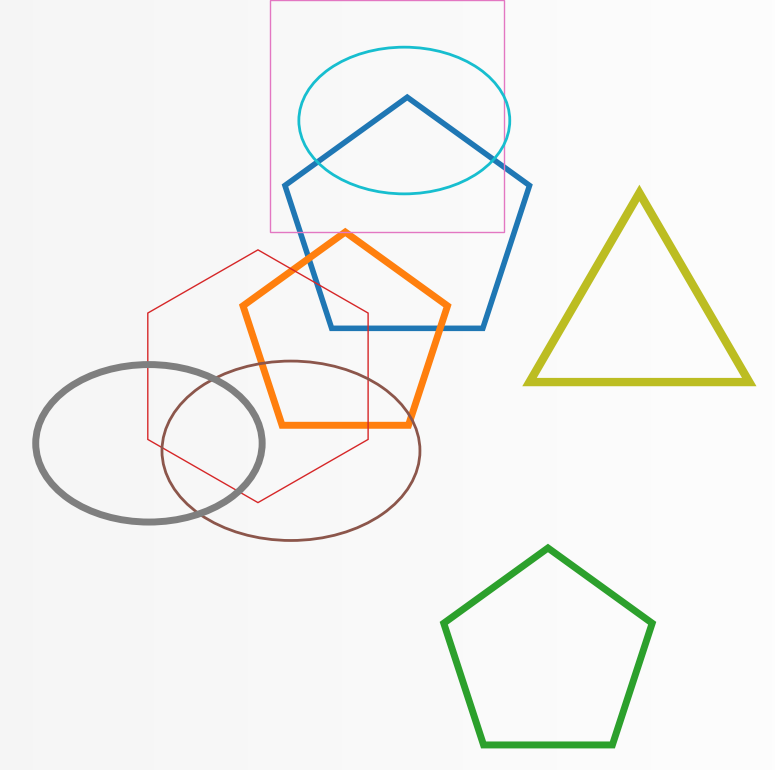[{"shape": "pentagon", "thickness": 2, "radius": 0.83, "center": [0.525, 0.708]}, {"shape": "pentagon", "thickness": 2.5, "radius": 0.69, "center": [0.446, 0.56]}, {"shape": "pentagon", "thickness": 2.5, "radius": 0.71, "center": [0.707, 0.147]}, {"shape": "hexagon", "thickness": 0.5, "radius": 0.82, "center": [0.333, 0.511]}, {"shape": "oval", "thickness": 1, "radius": 0.83, "center": [0.375, 0.415]}, {"shape": "square", "thickness": 0.5, "radius": 0.75, "center": [0.499, 0.849]}, {"shape": "oval", "thickness": 2.5, "radius": 0.73, "center": [0.192, 0.424]}, {"shape": "triangle", "thickness": 3, "radius": 0.82, "center": [0.825, 0.586]}, {"shape": "oval", "thickness": 1, "radius": 0.68, "center": [0.522, 0.843]}]